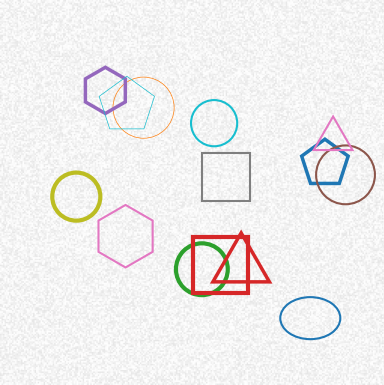[{"shape": "pentagon", "thickness": 2.5, "radius": 0.32, "center": [0.844, 0.575]}, {"shape": "oval", "thickness": 1.5, "radius": 0.39, "center": [0.806, 0.174]}, {"shape": "circle", "thickness": 0.5, "radius": 0.4, "center": [0.373, 0.72]}, {"shape": "circle", "thickness": 3, "radius": 0.34, "center": [0.524, 0.301]}, {"shape": "square", "thickness": 3, "radius": 0.36, "center": [0.572, 0.311]}, {"shape": "triangle", "thickness": 2.5, "radius": 0.42, "center": [0.626, 0.31]}, {"shape": "hexagon", "thickness": 2.5, "radius": 0.3, "center": [0.274, 0.765]}, {"shape": "circle", "thickness": 1.5, "radius": 0.38, "center": [0.897, 0.546]}, {"shape": "triangle", "thickness": 1.5, "radius": 0.29, "center": [0.865, 0.639]}, {"shape": "hexagon", "thickness": 1.5, "radius": 0.41, "center": [0.326, 0.386]}, {"shape": "square", "thickness": 1.5, "radius": 0.31, "center": [0.587, 0.541]}, {"shape": "circle", "thickness": 3, "radius": 0.31, "center": [0.198, 0.489]}, {"shape": "circle", "thickness": 1.5, "radius": 0.3, "center": [0.556, 0.68]}, {"shape": "pentagon", "thickness": 0.5, "radius": 0.38, "center": [0.329, 0.726]}]